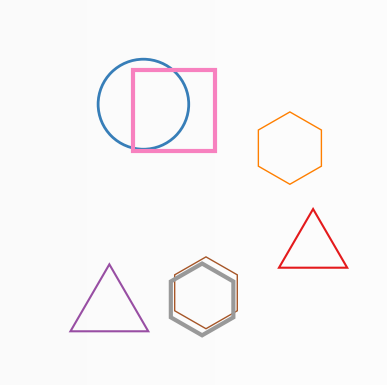[{"shape": "triangle", "thickness": 1.5, "radius": 0.51, "center": [0.808, 0.355]}, {"shape": "circle", "thickness": 2, "radius": 0.58, "center": [0.37, 0.729]}, {"shape": "triangle", "thickness": 1.5, "radius": 0.58, "center": [0.282, 0.197]}, {"shape": "hexagon", "thickness": 1, "radius": 0.47, "center": [0.748, 0.615]}, {"shape": "hexagon", "thickness": 1, "radius": 0.47, "center": [0.532, 0.239]}, {"shape": "square", "thickness": 3, "radius": 0.53, "center": [0.449, 0.713]}, {"shape": "hexagon", "thickness": 3, "radius": 0.47, "center": [0.522, 0.222]}]